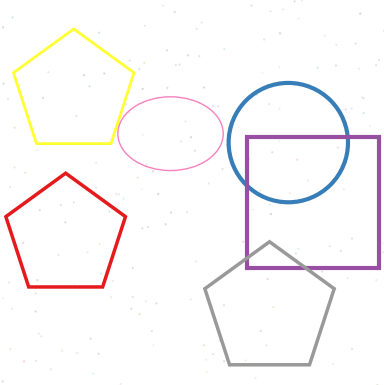[{"shape": "pentagon", "thickness": 2.5, "radius": 0.82, "center": [0.171, 0.387]}, {"shape": "circle", "thickness": 3, "radius": 0.78, "center": [0.749, 0.63]}, {"shape": "square", "thickness": 3, "radius": 0.86, "center": [0.813, 0.474]}, {"shape": "pentagon", "thickness": 2, "radius": 0.82, "center": [0.192, 0.76]}, {"shape": "oval", "thickness": 1, "radius": 0.68, "center": [0.443, 0.653]}, {"shape": "pentagon", "thickness": 2.5, "radius": 0.88, "center": [0.7, 0.195]}]